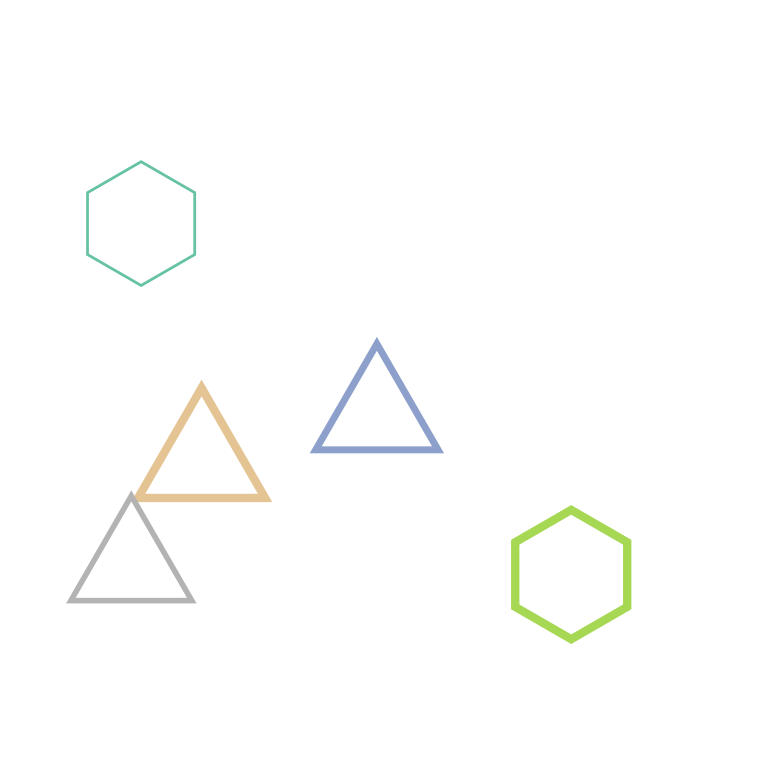[{"shape": "hexagon", "thickness": 1, "radius": 0.4, "center": [0.183, 0.71]}, {"shape": "triangle", "thickness": 2.5, "radius": 0.46, "center": [0.489, 0.462]}, {"shape": "hexagon", "thickness": 3, "radius": 0.42, "center": [0.742, 0.254]}, {"shape": "triangle", "thickness": 3, "radius": 0.48, "center": [0.262, 0.401]}, {"shape": "triangle", "thickness": 2, "radius": 0.45, "center": [0.171, 0.265]}]